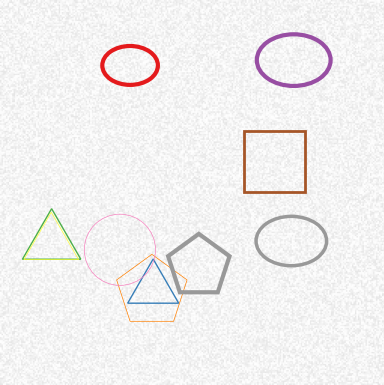[{"shape": "oval", "thickness": 3, "radius": 0.36, "center": [0.338, 0.83]}, {"shape": "triangle", "thickness": 1, "radius": 0.38, "center": [0.398, 0.251]}, {"shape": "triangle", "thickness": 1, "radius": 0.44, "center": [0.134, 0.37]}, {"shape": "oval", "thickness": 3, "radius": 0.48, "center": [0.763, 0.844]}, {"shape": "pentagon", "thickness": 0.5, "radius": 0.48, "center": [0.394, 0.243]}, {"shape": "triangle", "thickness": 0.5, "radius": 0.41, "center": [0.133, 0.367]}, {"shape": "square", "thickness": 2, "radius": 0.4, "center": [0.712, 0.581]}, {"shape": "circle", "thickness": 0.5, "radius": 0.46, "center": [0.311, 0.351]}, {"shape": "oval", "thickness": 2.5, "radius": 0.46, "center": [0.757, 0.374]}, {"shape": "pentagon", "thickness": 3, "radius": 0.42, "center": [0.516, 0.309]}]